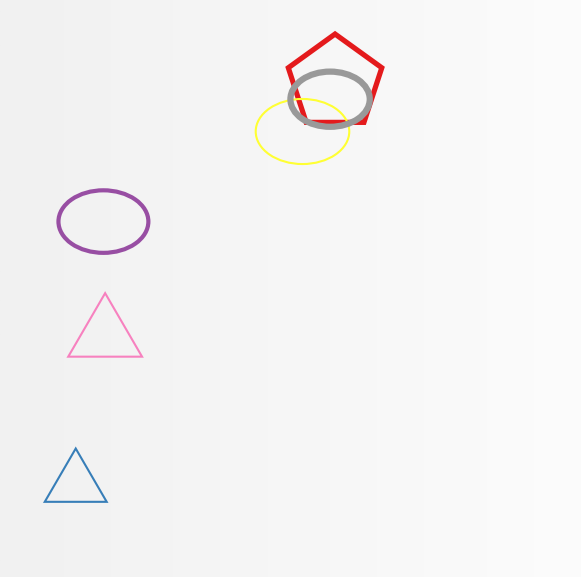[{"shape": "pentagon", "thickness": 2.5, "radius": 0.42, "center": [0.576, 0.856]}, {"shape": "triangle", "thickness": 1, "radius": 0.31, "center": [0.13, 0.161]}, {"shape": "oval", "thickness": 2, "radius": 0.39, "center": [0.178, 0.615]}, {"shape": "oval", "thickness": 1, "radius": 0.4, "center": [0.52, 0.771]}, {"shape": "triangle", "thickness": 1, "radius": 0.37, "center": [0.181, 0.418]}, {"shape": "oval", "thickness": 3, "radius": 0.34, "center": [0.568, 0.827]}]